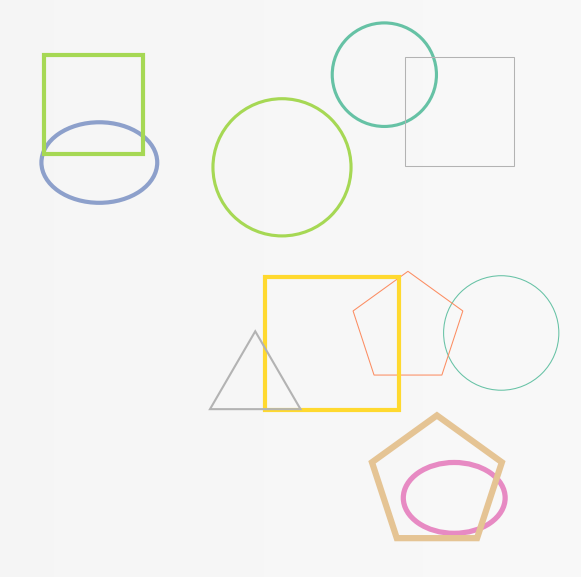[{"shape": "circle", "thickness": 1.5, "radius": 0.45, "center": [0.661, 0.87]}, {"shape": "circle", "thickness": 0.5, "radius": 0.5, "center": [0.862, 0.423]}, {"shape": "pentagon", "thickness": 0.5, "radius": 0.5, "center": [0.702, 0.43]}, {"shape": "oval", "thickness": 2, "radius": 0.5, "center": [0.171, 0.718]}, {"shape": "oval", "thickness": 2.5, "radius": 0.44, "center": [0.781, 0.137]}, {"shape": "square", "thickness": 2, "radius": 0.43, "center": [0.16, 0.818]}, {"shape": "circle", "thickness": 1.5, "radius": 0.59, "center": [0.485, 0.709]}, {"shape": "square", "thickness": 2, "radius": 0.57, "center": [0.571, 0.404]}, {"shape": "pentagon", "thickness": 3, "radius": 0.59, "center": [0.752, 0.162]}, {"shape": "square", "thickness": 0.5, "radius": 0.47, "center": [0.79, 0.806]}, {"shape": "triangle", "thickness": 1, "radius": 0.45, "center": [0.439, 0.336]}]